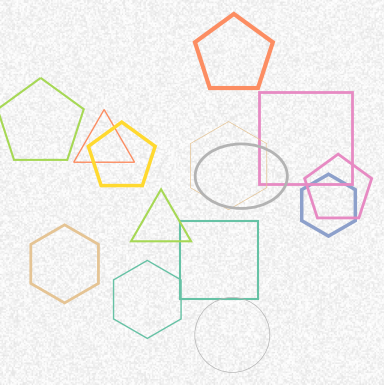[{"shape": "hexagon", "thickness": 1, "radius": 0.51, "center": [0.383, 0.222]}, {"shape": "square", "thickness": 1.5, "radius": 0.51, "center": [0.57, 0.325]}, {"shape": "pentagon", "thickness": 3, "radius": 0.53, "center": [0.608, 0.857]}, {"shape": "triangle", "thickness": 1, "radius": 0.46, "center": [0.27, 0.624]}, {"shape": "hexagon", "thickness": 2.5, "radius": 0.4, "center": [0.853, 0.467]}, {"shape": "square", "thickness": 2, "radius": 0.6, "center": [0.794, 0.641]}, {"shape": "pentagon", "thickness": 2, "radius": 0.46, "center": [0.878, 0.508]}, {"shape": "triangle", "thickness": 1.5, "radius": 0.45, "center": [0.418, 0.418]}, {"shape": "pentagon", "thickness": 1.5, "radius": 0.59, "center": [0.106, 0.68]}, {"shape": "pentagon", "thickness": 2.5, "radius": 0.46, "center": [0.316, 0.592]}, {"shape": "hexagon", "thickness": 0.5, "radius": 0.57, "center": [0.594, 0.57]}, {"shape": "hexagon", "thickness": 2, "radius": 0.51, "center": [0.168, 0.315]}, {"shape": "oval", "thickness": 2, "radius": 0.6, "center": [0.627, 0.542]}, {"shape": "circle", "thickness": 0.5, "radius": 0.49, "center": [0.603, 0.13]}]